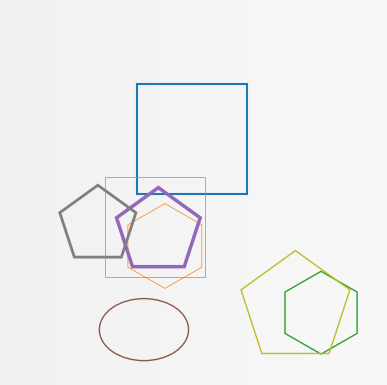[{"shape": "square", "thickness": 1.5, "radius": 0.71, "center": [0.495, 0.639]}, {"shape": "hexagon", "thickness": 0.5, "radius": 0.55, "center": [0.425, 0.361]}, {"shape": "hexagon", "thickness": 1, "radius": 0.54, "center": [0.829, 0.188]}, {"shape": "pentagon", "thickness": 2.5, "radius": 0.57, "center": [0.409, 0.399]}, {"shape": "oval", "thickness": 1, "radius": 0.58, "center": [0.371, 0.144]}, {"shape": "pentagon", "thickness": 2, "radius": 0.52, "center": [0.253, 0.416]}, {"shape": "pentagon", "thickness": 1, "radius": 0.74, "center": [0.762, 0.201]}, {"shape": "square", "thickness": 0.5, "radius": 0.64, "center": [0.4, 0.41]}]